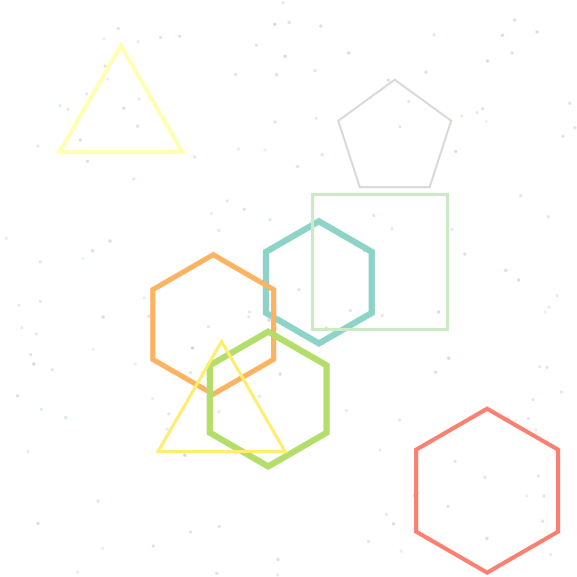[{"shape": "hexagon", "thickness": 3, "radius": 0.53, "center": [0.552, 0.51]}, {"shape": "triangle", "thickness": 2, "radius": 0.61, "center": [0.209, 0.797]}, {"shape": "hexagon", "thickness": 2, "radius": 0.71, "center": [0.843, 0.149]}, {"shape": "hexagon", "thickness": 2.5, "radius": 0.6, "center": [0.369, 0.437]}, {"shape": "hexagon", "thickness": 3, "radius": 0.58, "center": [0.464, 0.308]}, {"shape": "pentagon", "thickness": 1, "radius": 0.51, "center": [0.683, 0.758]}, {"shape": "square", "thickness": 1.5, "radius": 0.59, "center": [0.658, 0.546]}, {"shape": "triangle", "thickness": 1.5, "radius": 0.64, "center": [0.384, 0.281]}]